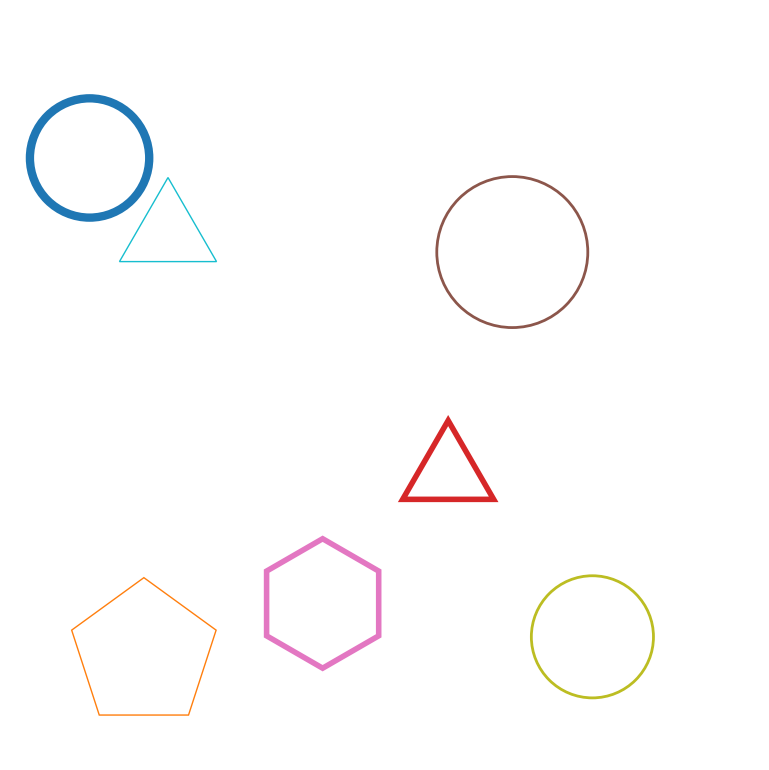[{"shape": "circle", "thickness": 3, "radius": 0.39, "center": [0.116, 0.795]}, {"shape": "pentagon", "thickness": 0.5, "radius": 0.49, "center": [0.187, 0.151]}, {"shape": "triangle", "thickness": 2, "radius": 0.34, "center": [0.582, 0.386]}, {"shape": "circle", "thickness": 1, "radius": 0.49, "center": [0.665, 0.673]}, {"shape": "hexagon", "thickness": 2, "radius": 0.42, "center": [0.419, 0.216]}, {"shape": "circle", "thickness": 1, "radius": 0.4, "center": [0.769, 0.173]}, {"shape": "triangle", "thickness": 0.5, "radius": 0.36, "center": [0.218, 0.697]}]